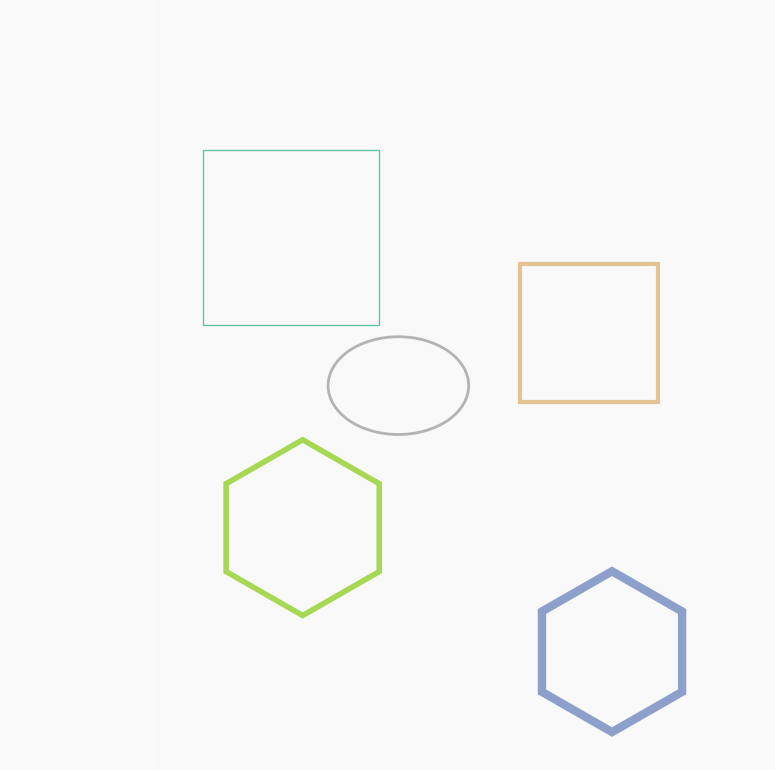[{"shape": "square", "thickness": 0.5, "radius": 0.57, "center": [0.376, 0.692]}, {"shape": "hexagon", "thickness": 3, "radius": 0.52, "center": [0.79, 0.154]}, {"shape": "hexagon", "thickness": 2, "radius": 0.57, "center": [0.391, 0.315]}, {"shape": "square", "thickness": 1.5, "radius": 0.45, "center": [0.76, 0.568]}, {"shape": "oval", "thickness": 1, "radius": 0.45, "center": [0.514, 0.499]}]